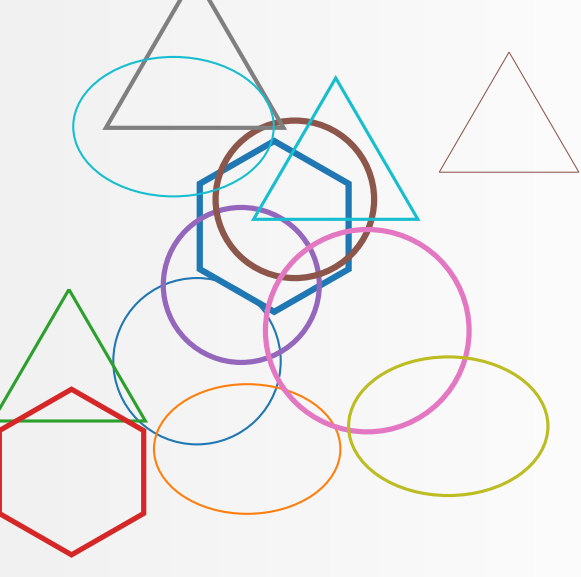[{"shape": "circle", "thickness": 1, "radius": 0.72, "center": [0.339, 0.374]}, {"shape": "hexagon", "thickness": 3, "radius": 0.74, "center": [0.472, 0.607]}, {"shape": "oval", "thickness": 1, "radius": 0.8, "center": [0.425, 0.222]}, {"shape": "triangle", "thickness": 1.5, "radius": 0.76, "center": [0.119, 0.346]}, {"shape": "hexagon", "thickness": 2.5, "radius": 0.72, "center": [0.123, 0.182]}, {"shape": "circle", "thickness": 2.5, "radius": 0.67, "center": [0.415, 0.506]}, {"shape": "circle", "thickness": 3, "radius": 0.68, "center": [0.507, 0.654]}, {"shape": "triangle", "thickness": 0.5, "radius": 0.69, "center": [0.876, 0.77]}, {"shape": "circle", "thickness": 2.5, "radius": 0.88, "center": [0.632, 0.427]}, {"shape": "triangle", "thickness": 2, "radius": 0.88, "center": [0.335, 0.866]}, {"shape": "oval", "thickness": 1.5, "radius": 0.86, "center": [0.771, 0.261]}, {"shape": "triangle", "thickness": 1.5, "radius": 0.82, "center": [0.578, 0.701]}, {"shape": "oval", "thickness": 1, "radius": 0.86, "center": [0.299, 0.78]}]